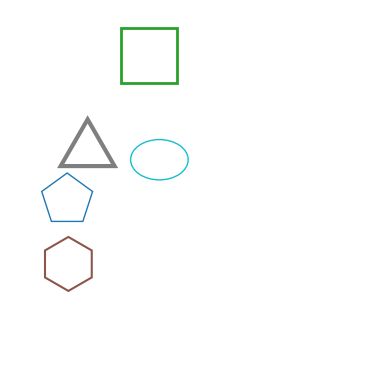[{"shape": "pentagon", "thickness": 1, "radius": 0.35, "center": [0.174, 0.481]}, {"shape": "square", "thickness": 2, "radius": 0.36, "center": [0.388, 0.856]}, {"shape": "hexagon", "thickness": 1.5, "radius": 0.35, "center": [0.178, 0.314]}, {"shape": "triangle", "thickness": 3, "radius": 0.4, "center": [0.228, 0.609]}, {"shape": "oval", "thickness": 1, "radius": 0.37, "center": [0.414, 0.585]}]